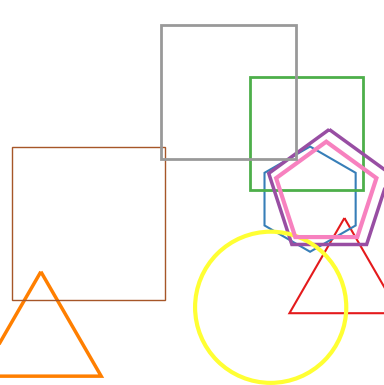[{"shape": "triangle", "thickness": 1.5, "radius": 0.82, "center": [0.895, 0.269]}, {"shape": "hexagon", "thickness": 1.5, "radius": 0.68, "center": [0.805, 0.483]}, {"shape": "square", "thickness": 2, "radius": 0.73, "center": [0.796, 0.653]}, {"shape": "pentagon", "thickness": 2.5, "radius": 0.83, "center": [0.855, 0.499]}, {"shape": "triangle", "thickness": 2.5, "radius": 0.9, "center": [0.106, 0.113]}, {"shape": "circle", "thickness": 3, "radius": 0.98, "center": [0.703, 0.202]}, {"shape": "square", "thickness": 1, "radius": 0.99, "center": [0.229, 0.419]}, {"shape": "pentagon", "thickness": 3, "radius": 0.69, "center": [0.847, 0.495]}, {"shape": "square", "thickness": 2, "radius": 0.87, "center": [0.593, 0.761]}]